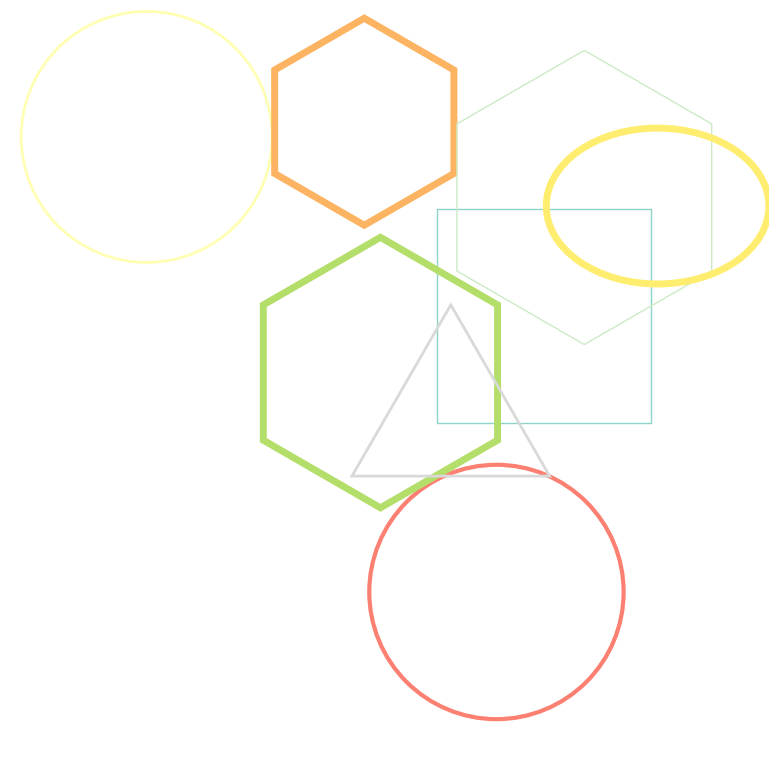[{"shape": "square", "thickness": 0.5, "radius": 0.7, "center": [0.706, 0.59]}, {"shape": "circle", "thickness": 1, "radius": 0.82, "center": [0.191, 0.822]}, {"shape": "circle", "thickness": 1.5, "radius": 0.83, "center": [0.645, 0.231]}, {"shape": "hexagon", "thickness": 2.5, "radius": 0.67, "center": [0.473, 0.842]}, {"shape": "hexagon", "thickness": 2.5, "radius": 0.88, "center": [0.494, 0.516]}, {"shape": "triangle", "thickness": 1, "radius": 0.74, "center": [0.585, 0.456]}, {"shape": "hexagon", "thickness": 0.5, "radius": 0.96, "center": [0.759, 0.744]}, {"shape": "oval", "thickness": 2.5, "radius": 0.72, "center": [0.854, 0.732]}]